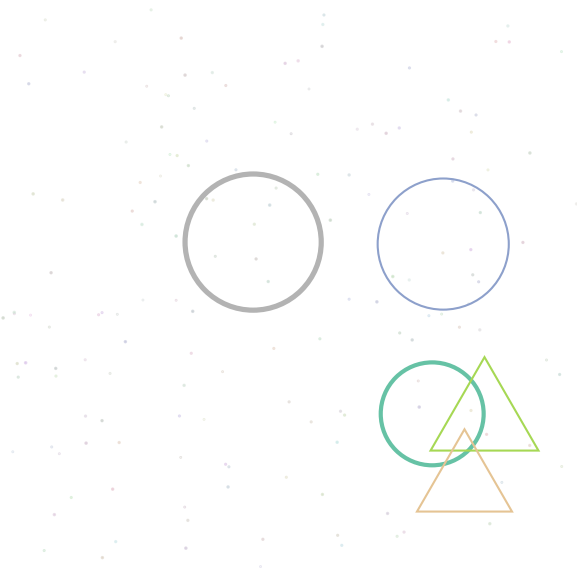[{"shape": "circle", "thickness": 2, "radius": 0.45, "center": [0.748, 0.283]}, {"shape": "circle", "thickness": 1, "radius": 0.57, "center": [0.767, 0.577]}, {"shape": "triangle", "thickness": 1, "radius": 0.54, "center": [0.839, 0.273]}, {"shape": "triangle", "thickness": 1, "radius": 0.47, "center": [0.804, 0.161]}, {"shape": "circle", "thickness": 2.5, "radius": 0.59, "center": [0.438, 0.58]}]